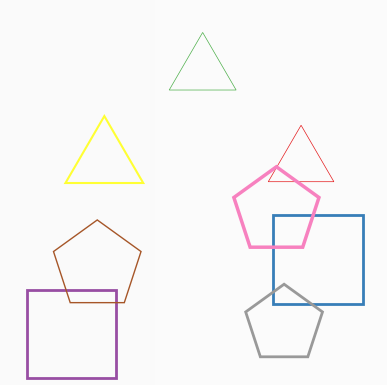[{"shape": "triangle", "thickness": 0.5, "radius": 0.49, "center": [0.777, 0.577]}, {"shape": "square", "thickness": 2, "radius": 0.58, "center": [0.82, 0.326]}, {"shape": "triangle", "thickness": 0.5, "radius": 0.5, "center": [0.523, 0.816]}, {"shape": "square", "thickness": 2, "radius": 0.57, "center": [0.185, 0.132]}, {"shape": "triangle", "thickness": 1.5, "radius": 0.58, "center": [0.269, 0.583]}, {"shape": "pentagon", "thickness": 1, "radius": 0.59, "center": [0.251, 0.31]}, {"shape": "pentagon", "thickness": 2.5, "radius": 0.58, "center": [0.713, 0.451]}, {"shape": "pentagon", "thickness": 2, "radius": 0.52, "center": [0.733, 0.158]}]